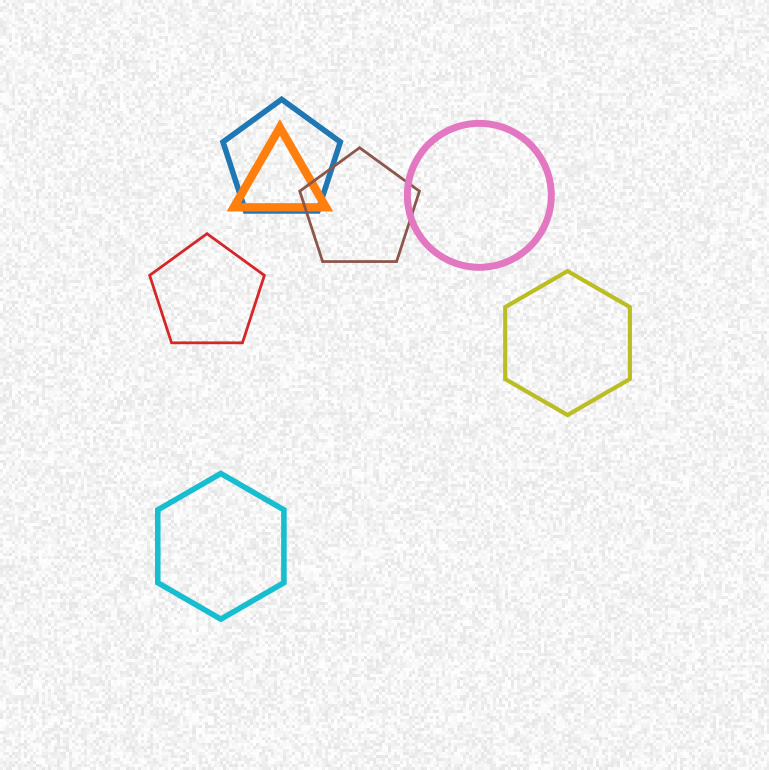[{"shape": "pentagon", "thickness": 2, "radius": 0.4, "center": [0.366, 0.791]}, {"shape": "triangle", "thickness": 3, "radius": 0.35, "center": [0.363, 0.765]}, {"shape": "pentagon", "thickness": 1, "radius": 0.39, "center": [0.269, 0.618]}, {"shape": "pentagon", "thickness": 1, "radius": 0.41, "center": [0.467, 0.726]}, {"shape": "circle", "thickness": 2.5, "radius": 0.47, "center": [0.623, 0.746]}, {"shape": "hexagon", "thickness": 1.5, "radius": 0.47, "center": [0.737, 0.554]}, {"shape": "hexagon", "thickness": 2, "radius": 0.47, "center": [0.287, 0.291]}]